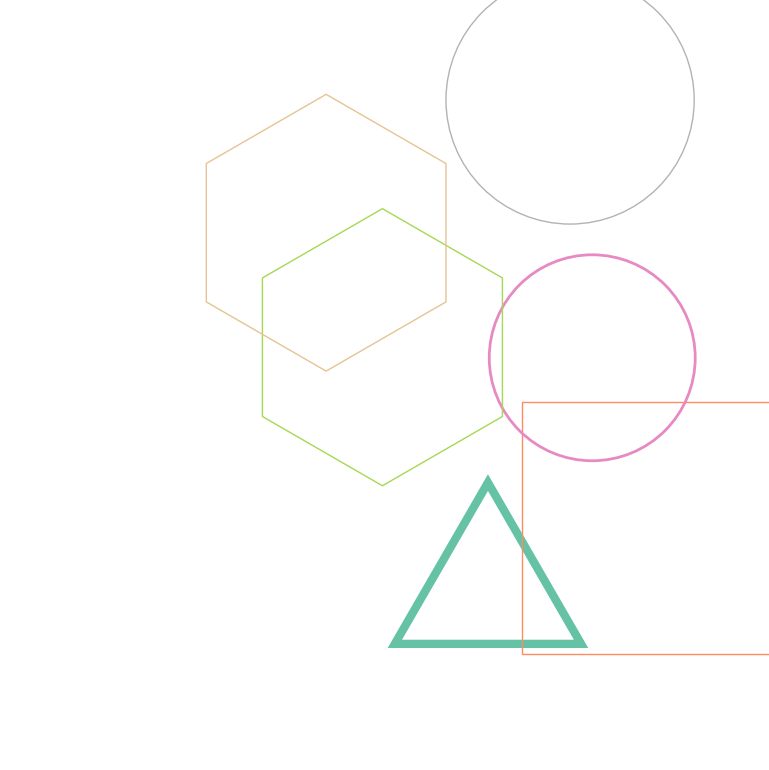[{"shape": "triangle", "thickness": 3, "radius": 0.7, "center": [0.634, 0.234]}, {"shape": "square", "thickness": 0.5, "radius": 0.82, "center": [0.842, 0.314]}, {"shape": "circle", "thickness": 1, "radius": 0.67, "center": [0.769, 0.535]}, {"shape": "hexagon", "thickness": 0.5, "radius": 0.9, "center": [0.497, 0.549]}, {"shape": "hexagon", "thickness": 0.5, "radius": 0.9, "center": [0.424, 0.698]}, {"shape": "circle", "thickness": 0.5, "radius": 0.81, "center": [0.74, 0.87]}]